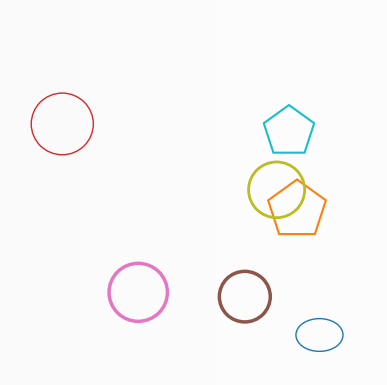[{"shape": "oval", "thickness": 1, "radius": 0.3, "center": [0.824, 0.13]}, {"shape": "pentagon", "thickness": 1.5, "radius": 0.39, "center": [0.766, 0.455]}, {"shape": "circle", "thickness": 1, "radius": 0.4, "center": [0.161, 0.678]}, {"shape": "circle", "thickness": 2.5, "radius": 0.33, "center": [0.632, 0.23]}, {"shape": "circle", "thickness": 2.5, "radius": 0.38, "center": [0.357, 0.241]}, {"shape": "circle", "thickness": 2, "radius": 0.36, "center": [0.714, 0.507]}, {"shape": "pentagon", "thickness": 1.5, "radius": 0.34, "center": [0.746, 0.659]}]